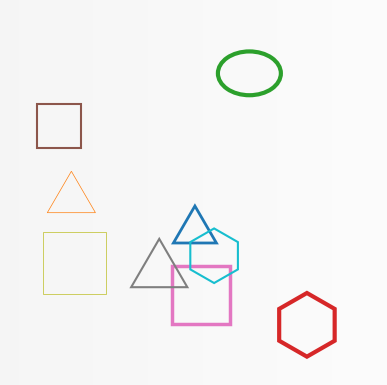[{"shape": "triangle", "thickness": 2, "radius": 0.32, "center": [0.503, 0.401]}, {"shape": "triangle", "thickness": 0.5, "radius": 0.36, "center": [0.184, 0.483]}, {"shape": "oval", "thickness": 3, "radius": 0.41, "center": [0.644, 0.81]}, {"shape": "hexagon", "thickness": 3, "radius": 0.41, "center": [0.792, 0.156]}, {"shape": "square", "thickness": 1.5, "radius": 0.29, "center": [0.152, 0.672]}, {"shape": "square", "thickness": 2.5, "radius": 0.37, "center": [0.518, 0.233]}, {"shape": "triangle", "thickness": 1.5, "radius": 0.42, "center": [0.411, 0.296]}, {"shape": "square", "thickness": 0.5, "radius": 0.4, "center": [0.192, 0.316]}, {"shape": "hexagon", "thickness": 1.5, "radius": 0.35, "center": [0.553, 0.336]}]